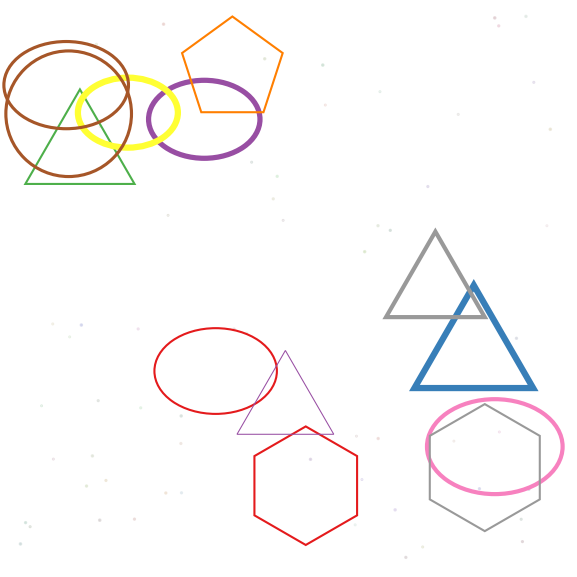[{"shape": "hexagon", "thickness": 1, "radius": 0.51, "center": [0.529, 0.158]}, {"shape": "oval", "thickness": 1, "radius": 0.53, "center": [0.373, 0.357]}, {"shape": "triangle", "thickness": 3, "radius": 0.59, "center": [0.82, 0.387]}, {"shape": "triangle", "thickness": 1, "radius": 0.55, "center": [0.138, 0.735]}, {"shape": "triangle", "thickness": 0.5, "radius": 0.48, "center": [0.494, 0.296]}, {"shape": "oval", "thickness": 2.5, "radius": 0.48, "center": [0.354, 0.793]}, {"shape": "pentagon", "thickness": 1, "radius": 0.46, "center": [0.402, 0.879]}, {"shape": "oval", "thickness": 3, "radius": 0.43, "center": [0.221, 0.804]}, {"shape": "circle", "thickness": 1.5, "radius": 0.54, "center": [0.119, 0.802]}, {"shape": "oval", "thickness": 1.5, "radius": 0.54, "center": [0.115, 0.852]}, {"shape": "oval", "thickness": 2, "radius": 0.59, "center": [0.857, 0.226]}, {"shape": "triangle", "thickness": 2, "radius": 0.49, "center": [0.754, 0.499]}, {"shape": "hexagon", "thickness": 1, "radius": 0.55, "center": [0.839, 0.189]}]